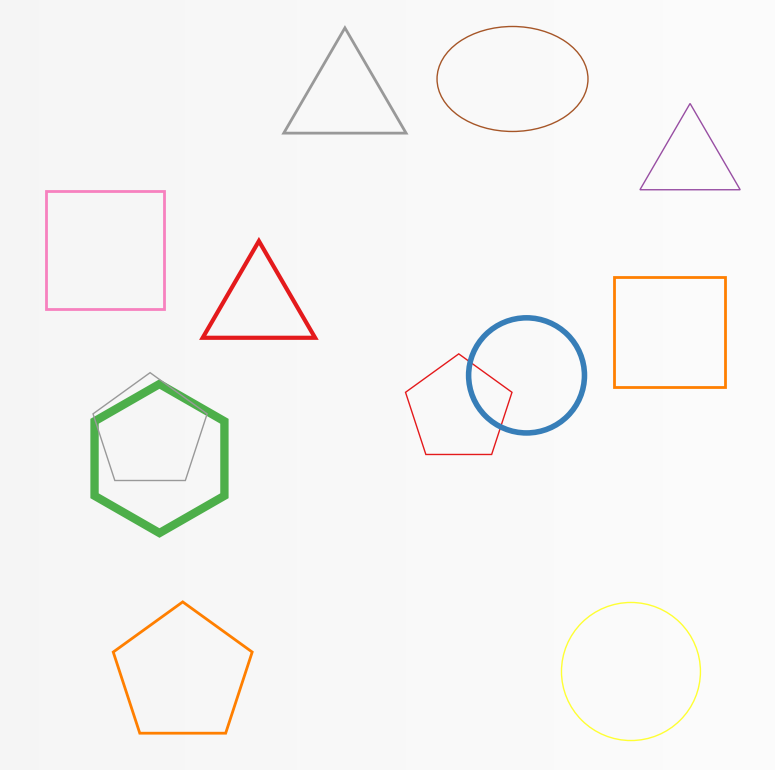[{"shape": "pentagon", "thickness": 0.5, "radius": 0.36, "center": [0.592, 0.468]}, {"shape": "triangle", "thickness": 1.5, "radius": 0.42, "center": [0.334, 0.603]}, {"shape": "circle", "thickness": 2, "radius": 0.37, "center": [0.679, 0.512]}, {"shape": "hexagon", "thickness": 3, "radius": 0.48, "center": [0.206, 0.405]}, {"shape": "triangle", "thickness": 0.5, "radius": 0.37, "center": [0.89, 0.791]}, {"shape": "square", "thickness": 1, "radius": 0.36, "center": [0.864, 0.569]}, {"shape": "pentagon", "thickness": 1, "radius": 0.47, "center": [0.236, 0.124]}, {"shape": "circle", "thickness": 0.5, "radius": 0.45, "center": [0.814, 0.128]}, {"shape": "oval", "thickness": 0.5, "radius": 0.49, "center": [0.661, 0.897]}, {"shape": "square", "thickness": 1, "radius": 0.38, "center": [0.136, 0.675]}, {"shape": "triangle", "thickness": 1, "radius": 0.46, "center": [0.445, 0.873]}, {"shape": "pentagon", "thickness": 0.5, "radius": 0.39, "center": [0.194, 0.439]}]